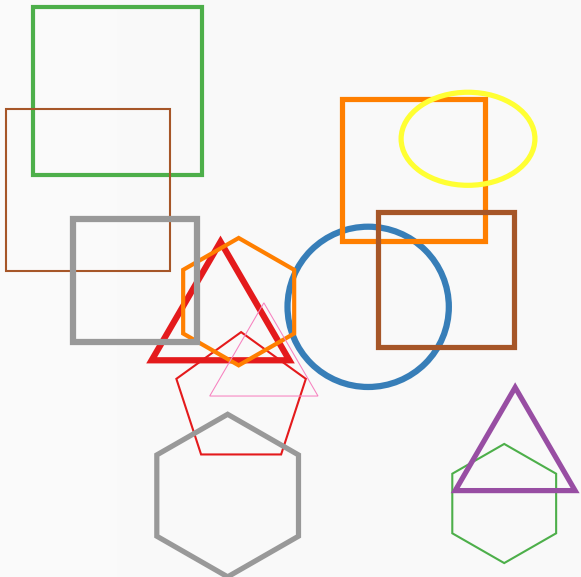[{"shape": "triangle", "thickness": 3, "radius": 0.68, "center": [0.379, 0.444]}, {"shape": "pentagon", "thickness": 1, "radius": 0.59, "center": [0.415, 0.307]}, {"shape": "circle", "thickness": 3, "radius": 0.69, "center": [0.633, 0.468]}, {"shape": "hexagon", "thickness": 1, "radius": 0.52, "center": [0.867, 0.127]}, {"shape": "square", "thickness": 2, "radius": 0.73, "center": [0.202, 0.842]}, {"shape": "triangle", "thickness": 2.5, "radius": 0.6, "center": [0.886, 0.209]}, {"shape": "square", "thickness": 2.5, "radius": 0.61, "center": [0.712, 0.705]}, {"shape": "hexagon", "thickness": 2, "radius": 0.55, "center": [0.411, 0.477]}, {"shape": "oval", "thickness": 2.5, "radius": 0.58, "center": [0.805, 0.759]}, {"shape": "square", "thickness": 1, "radius": 0.7, "center": [0.151, 0.67]}, {"shape": "square", "thickness": 2.5, "radius": 0.58, "center": [0.767, 0.515]}, {"shape": "triangle", "thickness": 0.5, "radius": 0.54, "center": [0.454, 0.367]}, {"shape": "square", "thickness": 3, "radius": 0.53, "center": [0.232, 0.513]}, {"shape": "hexagon", "thickness": 2.5, "radius": 0.7, "center": [0.392, 0.141]}]